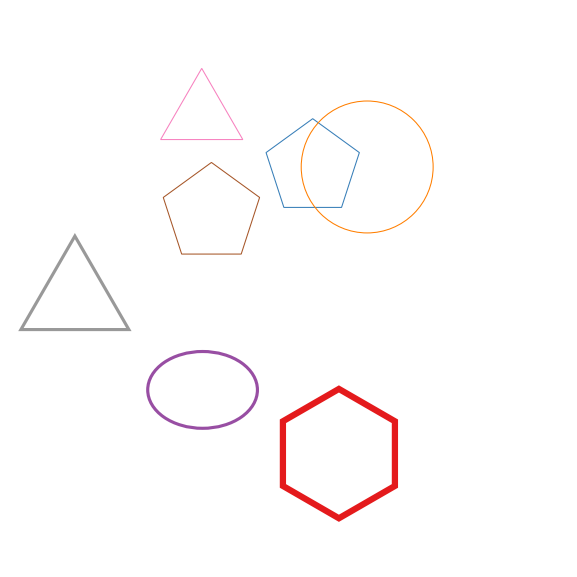[{"shape": "hexagon", "thickness": 3, "radius": 0.56, "center": [0.587, 0.214]}, {"shape": "pentagon", "thickness": 0.5, "radius": 0.42, "center": [0.541, 0.709]}, {"shape": "oval", "thickness": 1.5, "radius": 0.47, "center": [0.351, 0.324]}, {"shape": "circle", "thickness": 0.5, "radius": 0.57, "center": [0.636, 0.71]}, {"shape": "pentagon", "thickness": 0.5, "radius": 0.44, "center": [0.366, 0.63]}, {"shape": "triangle", "thickness": 0.5, "radius": 0.41, "center": [0.349, 0.799]}, {"shape": "triangle", "thickness": 1.5, "radius": 0.54, "center": [0.13, 0.482]}]